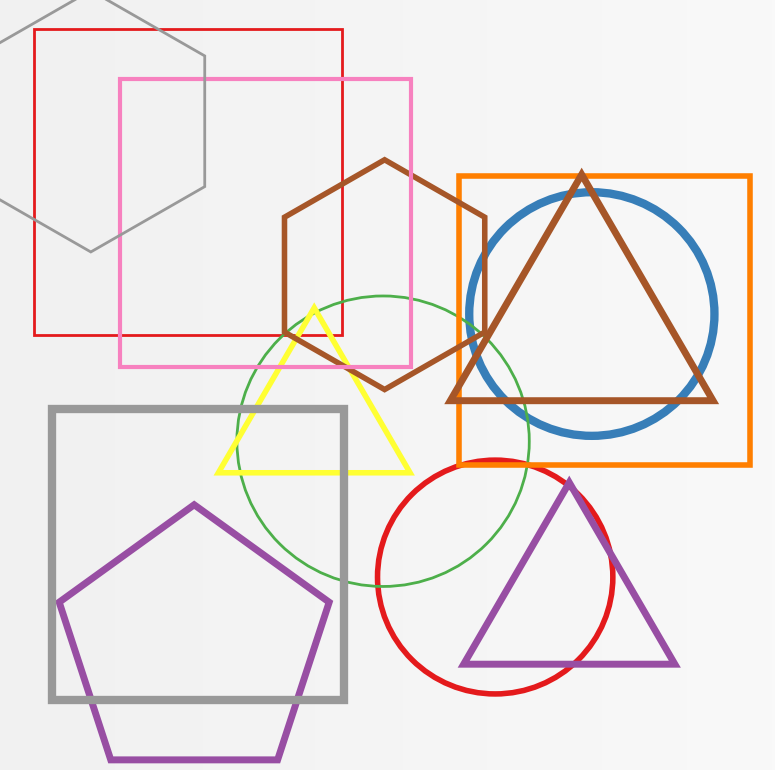[{"shape": "circle", "thickness": 2, "radius": 0.76, "center": [0.639, 0.251]}, {"shape": "square", "thickness": 1, "radius": 0.99, "center": [0.242, 0.764]}, {"shape": "circle", "thickness": 3, "radius": 0.79, "center": [0.764, 0.592]}, {"shape": "circle", "thickness": 1, "radius": 0.94, "center": [0.494, 0.427]}, {"shape": "pentagon", "thickness": 2.5, "radius": 0.92, "center": [0.251, 0.161]}, {"shape": "triangle", "thickness": 2.5, "radius": 0.79, "center": [0.735, 0.216]}, {"shape": "square", "thickness": 2, "radius": 0.94, "center": [0.78, 0.584]}, {"shape": "triangle", "thickness": 2, "radius": 0.71, "center": [0.405, 0.457]}, {"shape": "hexagon", "thickness": 2, "radius": 0.75, "center": [0.496, 0.643]}, {"shape": "triangle", "thickness": 2.5, "radius": 0.98, "center": [0.751, 0.577]}, {"shape": "square", "thickness": 1.5, "radius": 0.94, "center": [0.342, 0.71]}, {"shape": "hexagon", "thickness": 1, "radius": 0.85, "center": [0.117, 0.843]}, {"shape": "square", "thickness": 3, "radius": 0.94, "center": [0.256, 0.28]}]